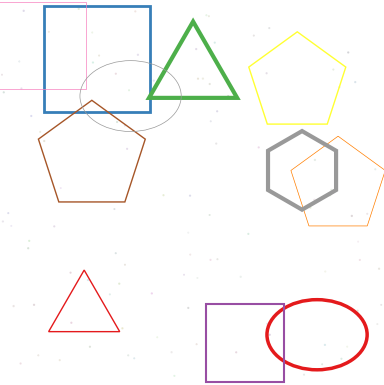[{"shape": "triangle", "thickness": 1, "radius": 0.53, "center": [0.219, 0.192]}, {"shape": "oval", "thickness": 2.5, "radius": 0.65, "center": [0.824, 0.131]}, {"shape": "square", "thickness": 2, "radius": 0.69, "center": [0.251, 0.846]}, {"shape": "triangle", "thickness": 3, "radius": 0.66, "center": [0.502, 0.812]}, {"shape": "square", "thickness": 1.5, "radius": 0.51, "center": [0.637, 0.108]}, {"shape": "pentagon", "thickness": 0.5, "radius": 0.64, "center": [0.878, 0.517]}, {"shape": "pentagon", "thickness": 1, "radius": 0.66, "center": [0.772, 0.785]}, {"shape": "pentagon", "thickness": 1, "radius": 0.73, "center": [0.239, 0.594]}, {"shape": "square", "thickness": 0.5, "radius": 0.57, "center": [0.111, 0.881]}, {"shape": "hexagon", "thickness": 3, "radius": 0.51, "center": [0.785, 0.557]}, {"shape": "oval", "thickness": 0.5, "radius": 0.66, "center": [0.339, 0.75]}]